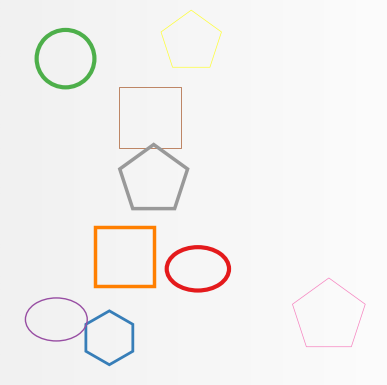[{"shape": "oval", "thickness": 3, "radius": 0.4, "center": [0.511, 0.302]}, {"shape": "hexagon", "thickness": 2, "radius": 0.35, "center": [0.282, 0.123]}, {"shape": "circle", "thickness": 3, "radius": 0.37, "center": [0.169, 0.848]}, {"shape": "oval", "thickness": 1, "radius": 0.4, "center": [0.145, 0.17]}, {"shape": "square", "thickness": 2.5, "radius": 0.38, "center": [0.322, 0.334]}, {"shape": "pentagon", "thickness": 0.5, "radius": 0.41, "center": [0.494, 0.892]}, {"shape": "square", "thickness": 0.5, "radius": 0.4, "center": [0.388, 0.695]}, {"shape": "pentagon", "thickness": 0.5, "radius": 0.49, "center": [0.849, 0.179]}, {"shape": "pentagon", "thickness": 2.5, "radius": 0.46, "center": [0.397, 0.533]}]